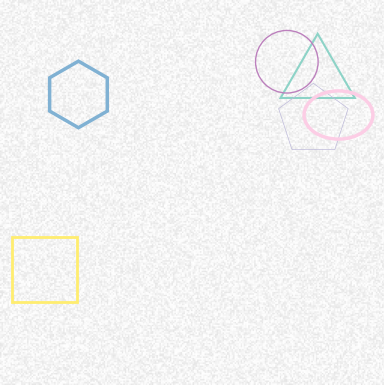[{"shape": "triangle", "thickness": 1.5, "radius": 0.56, "center": [0.825, 0.801]}, {"shape": "pentagon", "thickness": 0.5, "radius": 0.47, "center": [0.814, 0.689]}, {"shape": "hexagon", "thickness": 2.5, "radius": 0.43, "center": [0.204, 0.755]}, {"shape": "oval", "thickness": 2.5, "radius": 0.45, "center": [0.879, 0.701]}, {"shape": "circle", "thickness": 1, "radius": 0.41, "center": [0.745, 0.84]}, {"shape": "square", "thickness": 2, "radius": 0.42, "center": [0.115, 0.301]}]